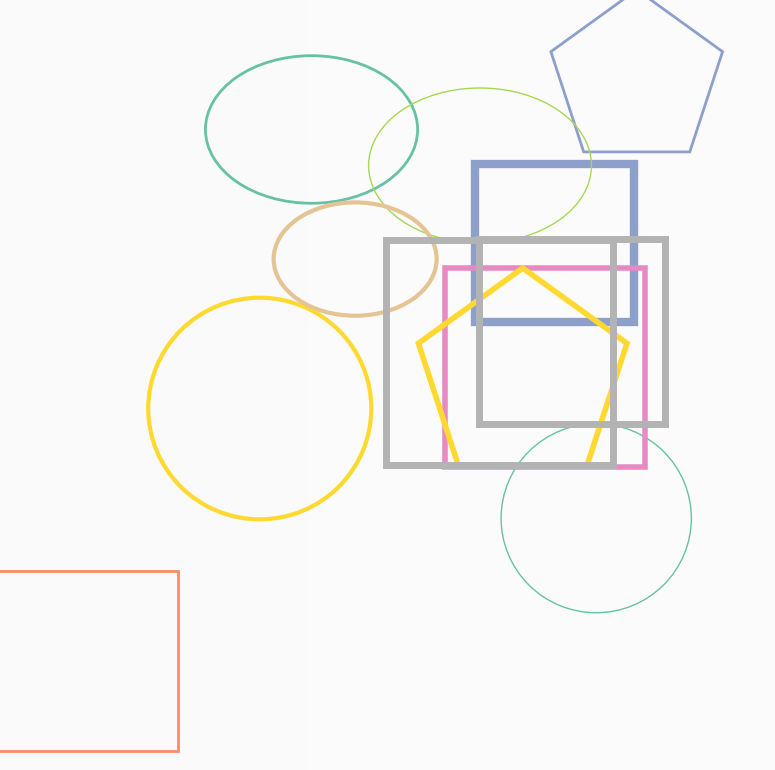[{"shape": "oval", "thickness": 1, "radius": 0.68, "center": [0.402, 0.832]}, {"shape": "circle", "thickness": 0.5, "radius": 0.61, "center": [0.769, 0.327]}, {"shape": "square", "thickness": 1, "radius": 0.59, "center": [0.113, 0.142]}, {"shape": "square", "thickness": 3, "radius": 0.51, "center": [0.715, 0.684]}, {"shape": "pentagon", "thickness": 1, "radius": 0.58, "center": [0.822, 0.897]}, {"shape": "square", "thickness": 2, "radius": 0.65, "center": [0.703, 0.523]}, {"shape": "oval", "thickness": 0.5, "radius": 0.72, "center": [0.619, 0.785]}, {"shape": "circle", "thickness": 1.5, "radius": 0.72, "center": [0.335, 0.469]}, {"shape": "pentagon", "thickness": 2, "radius": 0.71, "center": [0.674, 0.51]}, {"shape": "oval", "thickness": 1.5, "radius": 0.53, "center": [0.458, 0.664]}, {"shape": "square", "thickness": 2.5, "radius": 0.73, "center": [0.644, 0.543]}, {"shape": "square", "thickness": 2.5, "radius": 0.6, "center": [0.738, 0.57]}]